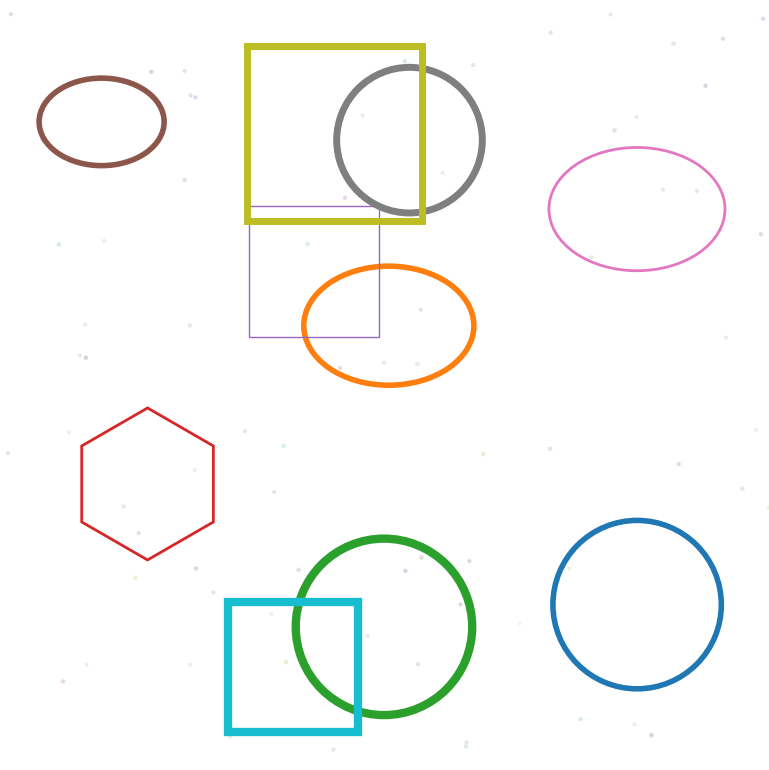[{"shape": "circle", "thickness": 2, "radius": 0.55, "center": [0.827, 0.215]}, {"shape": "oval", "thickness": 2, "radius": 0.55, "center": [0.505, 0.577]}, {"shape": "circle", "thickness": 3, "radius": 0.57, "center": [0.499, 0.186]}, {"shape": "hexagon", "thickness": 1, "radius": 0.49, "center": [0.192, 0.371]}, {"shape": "square", "thickness": 0.5, "radius": 0.42, "center": [0.407, 0.647]}, {"shape": "oval", "thickness": 2, "radius": 0.41, "center": [0.132, 0.842]}, {"shape": "oval", "thickness": 1, "radius": 0.57, "center": [0.827, 0.728]}, {"shape": "circle", "thickness": 2.5, "radius": 0.47, "center": [0.532, 0.818]}, {"shape": "square", "thickness": 2.5, "radius": 0.57, "center": [0.435, 0.826]}, {"shape": "square", "thickness": 3, "radius": 0.42, "center": [0.381, 0.133]}]